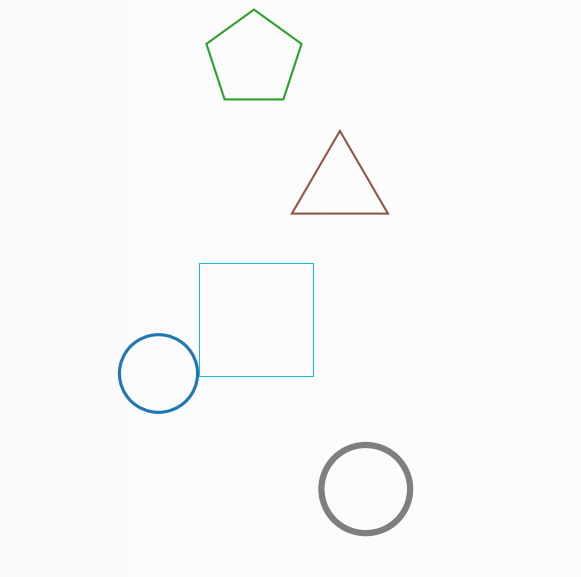[{"shape": "circle", "thickness": 1.5, "radius": 0.34, "center": [0.273, 0.352]}, {"shape": "pentagon", "thickness": 1, "radius": 0.43, "center": [0.437, 0.897]}, {"shape": "triangle", "thickness": 1, "radius": 0.48, "center": [0.585, 0.677]}, {"shape": "circle", "thickness": 3, "radius": 0.38, "center": [0.629, 0.152]}, {"shape": "square", "thickness": 0.5, "radius": 0.49, "center": [0.441, 0.446]}]